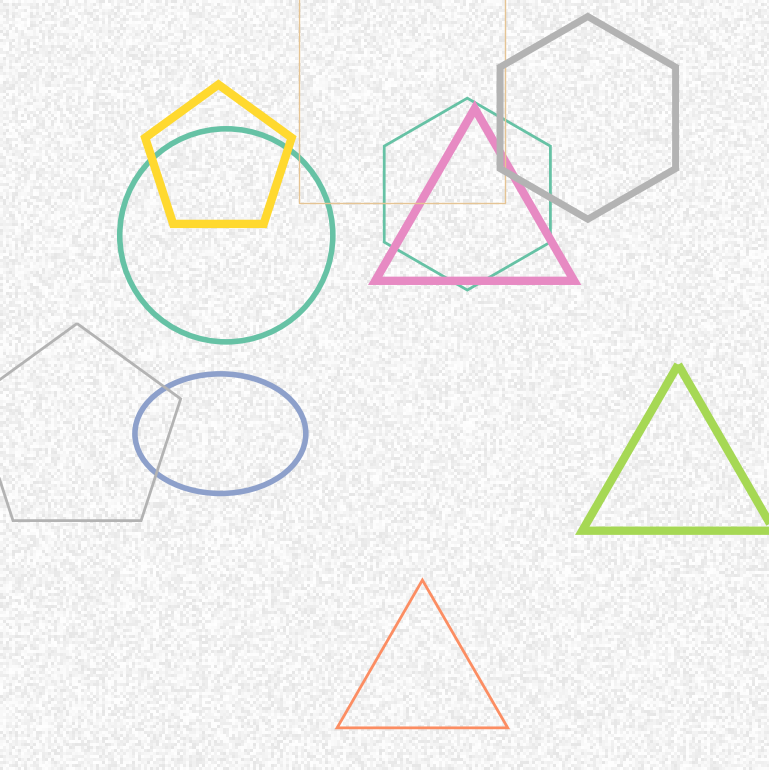[{"shape": "hexagon", "thickness": 1, "radius": 0.62, "center": [0.607, 0.748]}, {"shape": "circle", "thickness": 2, "radius": 0.69, "center": [0.294, 0.694]}, {"shape": "triangle", "thickness": 1, "radius": 0.64, "center": [0.549, 0.119]}, {"shape": "oval", "thickness": 2, "radius": 0.55, "center": [0.286, 0.437]}, {"shape": "triangle", "thickness": 3, "radius": 0.75, "center": [0.616, 0.71]}, {"shape": "triangle", "thickness": 3, "radius": 0.72, "center": [0.881, 0.383]}, {"shape": "pentagon", "thickness": 3, "radius": 0.5, "center": [0.284, 0.79]}, {"shape": "square", "thickness": 0.5, "radius": 0.67, "center": [0.522, 0.871]}, {"shape": "pentagon", "thickness": 1, "radius": 0.71, "center": [0.1, 0.438]}, {"shape": "hexagon", "thickness": 2.5, "radius": 0.66, "center": [0.763, 0.847]}]